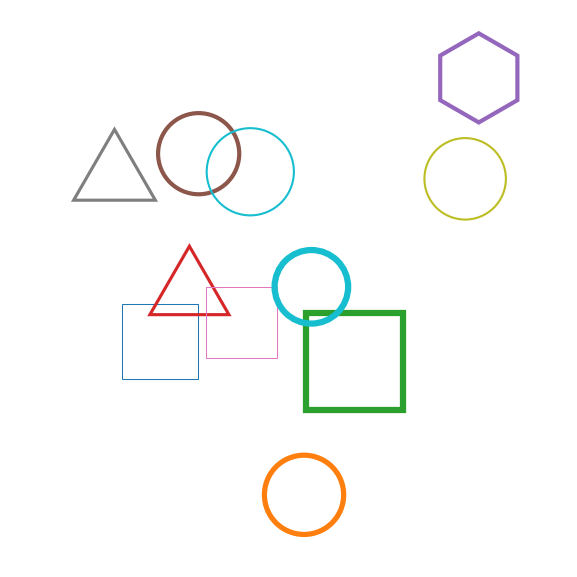[{"shape": "square", "thickness": 0.5, "radius": 0.33, "center": [0.277, 0.407]}, {"shape": "circle", "thickness": 2.5, "radius": 0.34, "center": [0.526, 0.142]}, {"shape": "square", "thickness": 3, "radius": 0.42, "center": [0.614, 0.374]}, {"shape": "triangle", "thickness": 1.5, "radius": 0.39, "center": [0.328, 0.494]}, {"shape": "hexagon", "thickness": 2, "radius": 0.39, "center": [0.829, 0.864]}, {"shape": "circle", "thickness": 2, "radius": 0.35, "center": [0.344, 0.733]}, {"shape": "square", "thickness": 0.5, "radius": 0.31, "center": [0.418, 0.44]}, {"shape": "triangle", "thickness": 1.5, "radius": 0.41, "center": [0.198, 0.693]}, {"shape": "circle", "thickness": 1, "radius": 0.35, "center": [0.805, 0.689]}, {"shape": "circle", "thickness": 1, "radius": 0.38, "center": [0.433, 0.702]}, {"shape": "circle", "thickness": 3, "radius": 0.32, "center": [0.539, 0.502]}]